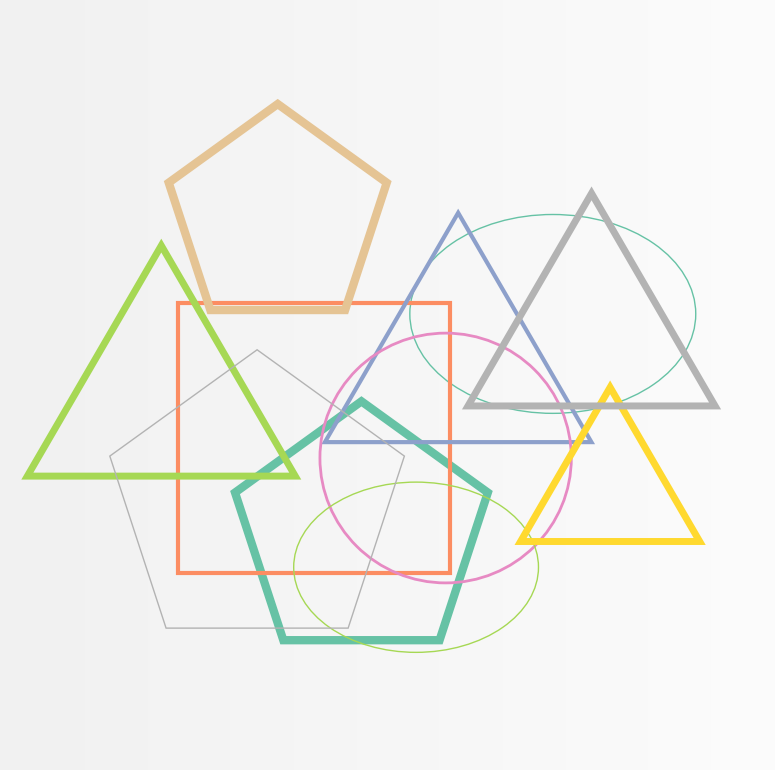[{"shape": "oval", "thickness": 0.5, "radius": 0.92, "center": [0.713, 0.592]}, {"shape": "pentagon", "thickness": 3, "radius": 0.86, "center": [0.466, 0.307]}, {"shape": "square", "thickness": 1.5, "radius": 0.88, "center": [0.405, 0.431]}, {"shape": "triangle", "thickness": 1.5, "radius": 0.99, "center": [0.591, 0.525]}, {"shape": "circle", "thickness": 1, "radius": 0.81, "center": [0.575, 0.405]}, {"shape": "triangle", "thickness": 2.5, "radius": 1.0, "center": [0.208, 0.481]}, {"shape": "oval", "thickness": 0.5, "radius": 0.79, "center": [0.537, 0.263]}, {"shape": "triangle", "thickness": 2.5, "radius": 0.67, "center": [0.787, 0.363]}, {"shape": "pentagon", "thickness": 3, "radius": 0.74, "center": [0.358, 0.717]}, {"shape": "pentagon", "thickness": 0.5, "radius": 1.0, "center": [0.332, 0.346]}, {"shape": "triangle", "thickness": 2.5, "radius": 0.92, "center": [0.763, 0.565]}]